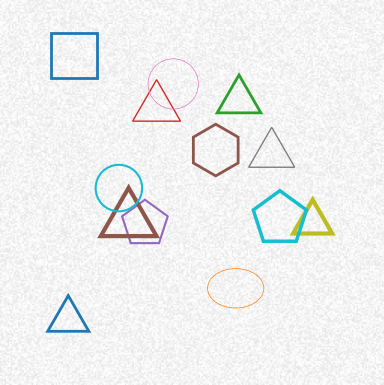[{"shape": "triangle", "thickness": 2, "radius": 0.31, "center": [0.177, 0.17]}, {"shape": "square", "thickness": 2, "radius": 0.29, "center": [0.193, 0.855]}, {"shape": "oval", "thickness": 0.5, "radius": 0.37, "center": [0.612, 0.251]}, {"shape": "triangle", "thickness": 2, "radius": 0.33, "center": [0.621, 0.74]}, {"shape": "triangle", "thickness": 1, "radius": 0.36, "center": [0.407, 0.721]}, {"shape": "pentagon", "thickness": 1.5, "radius": 0.31, "center": [0.376, 0.419]}, {"shape": "hexagon", "thickness": 2, "radius": 0.34, "center": [0.56, 0.61]}, {"shape": "triangle", "thickness": 3, "radius": 0.42, "center": [0.334, 0.429]}, {"shape": "circle", "thickness": 0.5, "radius": 0.33, "center": [0.45, 0.782]}, {"shape": "triangle", "thickness": 1, "radius": 0.35, "center": [0.706, 0.6]}, {"shape": "triangle", "thickness": 3, "radius": 0.29, "center": [0.812, 0.423]}, {"shape": "pentagon", "thickness": 2.5, "radius": 0.36, "center": [0.727, 0.432]}, {"shape": "circle", "thickness": 1.5, "radius": 0.3, "center": [0.309, 0.511]}]